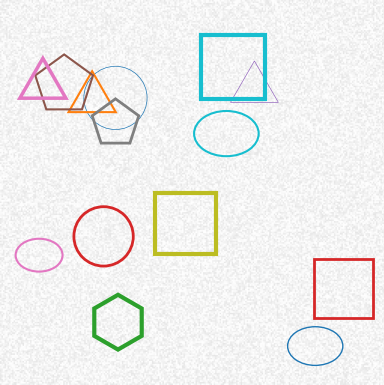[{"shape": "oval", "thickness": 1, "radius": 0.36, "center": [0.819, 0.101]}, {"shape": "circle", "thickness": 0.5, "radius": 0.41, "center": [0.3, 0.746]}, {"shape": "triangle", "thickness": 1.5, "radius": 0.35, "center": [0.239, 0.744]}, {"shape": "hexagon", "thickness": 3, "radius": 0.36, "center": [0.307, 0.163]}, {"shape": "square", "thickness": 2, "radius": 0.38, "center": [0.893, 0.251]}, {"shape": "circle", "thickness": 2, "radius": 0.39, "center": [0.269, 0.386]}, {"shape": "triangle", "thickness": 0.5, "radius": 0.36, "center": [0.661, 0.77]}, {"shape": "pentagon", "thickness": 1.5, "radius": 0.39, "center": [0.167, 0.78]}, {"shape": "oval", "thickness": 1.5, "radius": 0.3, "center": [0.102, 0.337]}, {"shape": "triangle", "thickness": 2.5, "radius": 0.35, "center": [0.111, 0.779]}, {"shape": "pentagon", "thickness": 2, "radius": 0.32, "center": [0.3, 0.68]}, {"shape": "square", "thickness": 3, "radius": 0.39, "center": [0.481, 0.419]}, {"shape": "oval", "thickness": 1.5, "radius": 0.42, "center": [0.588, 0.653]}, {"shape": "square", "thickness": 3, "radius": 0.41, "center": [0.605, 0.825]}]